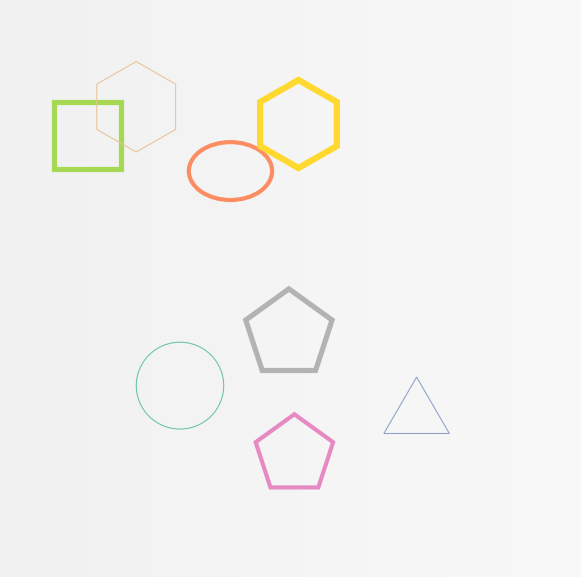[{"shape": "circle", "thickness": 0.5, "radius": 0.38, "center": [0.31, 0.331]}, {"shape": "oval", "thickness": 2, "radius": 0.36, "center": [0.396, 0.703]}, {"shape": "triangle", "thickness": 0.5, "radius": 0.33, "center": [0.717, 0.281]}, {"shape": "pentagon", "thickness": 2, "radius": 0.35, "center": [0.506, 0.212]}, {"shape": "square", "thickness": 2.5, "radius": 0.29, "center": [0.151, 0.765]}, {"shape": "hexagon", "thickness": 3, "radius": 0.38, "center": [0.513, 0.784]}, {"shape": "hexagon", "thickness": 0.5, "radius": 0.39, "center": [0.234, 0.814]}, {"shape": "pentagon", "thickness": 2.5, "radius": 0.39, "center": [0.497, 0.421]}]